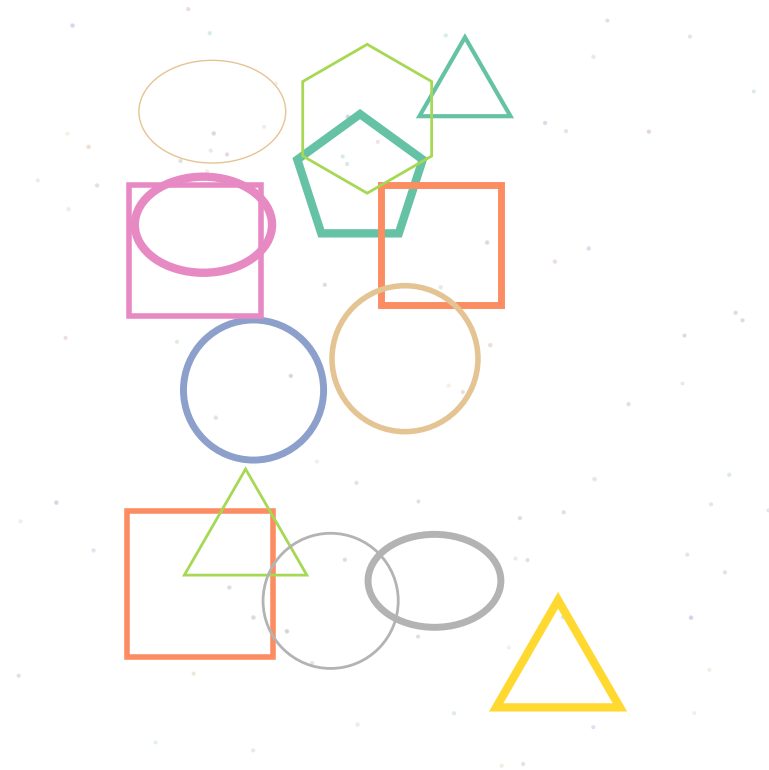[{"shape": "triangle", "thickness": 1.5, "radius": 0.34, "center": [0.604, 0.883]}, {"shape": "pentagon", "thickness": 3, "radius": 0.43, "center": [0.468, 0.766]}, {"shape": "square", "thickness": 2, "radius": 0.47, "center": [0.26, 0.241]}, {"shape": "square", "thickness": 2.5, "radius": 0.39, "center": [0.573, 0.682]}, {"shape": "circle", "thickness": 2.5, "radius": 0.45, "center": [0.329, 0.493]}, {"shape": "oval", "thickness": 3, "radius": 0.45, "center": [0.264, 0.708]}, {"shape": "square", "thickness": 2, "radius": 0.43, "center": [0.254, 0.675]}, {"shape": "triangle", "thickness": 1, "radius": 0.46, "center": [0.319, 0.299]}, {"shape": "hexagon", "thickness": 1, "radius": 0.48, "center": [0.477, 0.846]}, {"shape": "triangle", "thickness": 3, "radius": 0.46, "center": [0.725, 0.128]}, {"shape": "circle", "thickness": 2, "radius": 0.47, "center": [0.526, 0.534]}, {"shape": "oval", "thickness": 0.5, "radius": 0.48, "center": [0.276, 0.855]}, {"shape": "circle", "thickness": 1, "radius": 0.44, "center": [0.429, 0.22]}, {"shape": "oval", "thickness": 2.5, "radius": 0.43, "center": [0.564, 0.246]}]